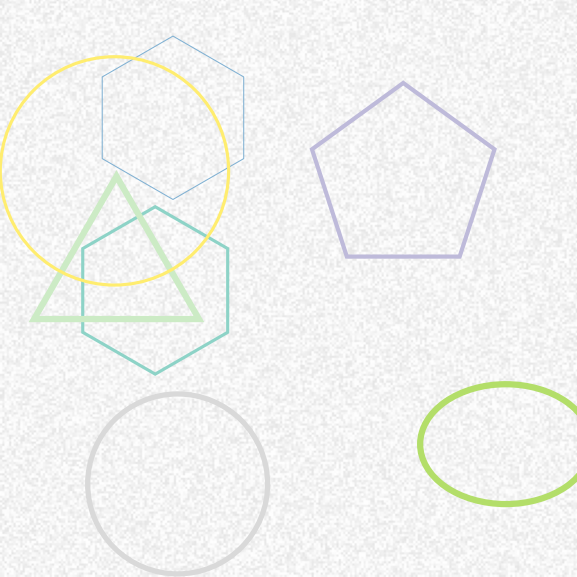[{"shape": "hexagon", "thickness": 1.5, "radius": 0.72, "center": [0.269, 0.496]}, {"shape": "pentagon", "thickness": 2, "radius": 0.83, "center": [0.698, 0.689]}, {"shape": "hexagon", "thickness": 0.5, "radius": 0.71, "center": [0.3, 0.795]}, {"shape": "oval", "thickness": 3, "radius": 0.74, "center": [0.876, 0.23]}, {"shape": "circle", "thickness": 2.5, "radius": 0.78, "center": [0.308, 0.161]}, {"shape": "triangle", "thickness": 3, "radius": 0.82, "center": [0.202, 0.529]}, {"shape": "circle", "thickness": 1.5, "radius": 0.99, "center": [0.198, 0.703]}]